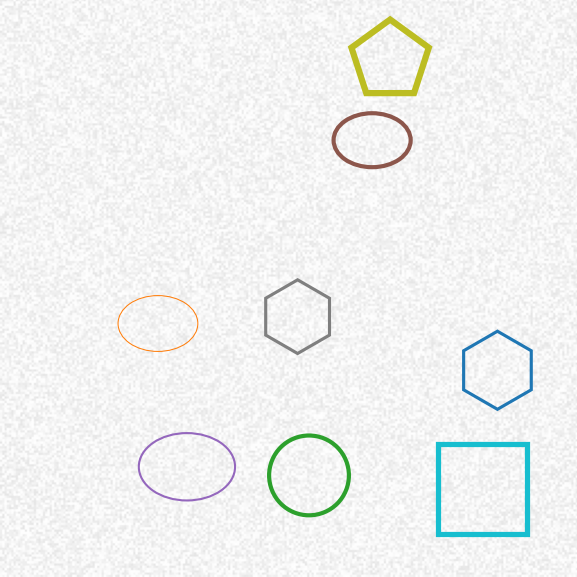[{"shape": "hexagon", "thickness": 1.5, "radius": 0.34, "center": [0.861, 0.358]}, {"shape": "oval", "thickness": 0.5, "radius": 0.35, "center": [0.273, 0.439]}, {"shape": "circle", "thickness": 2, "radius": 0.35, "center": [0.535, 0.176]}, {"shape": "oval", "thickness": 1, "radius": 0.42, "center": [0.324, 0.191]}, {"shape": "oval", "thickness": 2, "radius": 0.33, "center": [0.644, 0.756]}, {"shape": "hexagon", "thickness": 1.5, "radius": 0.32, "center": [0.515, 0.451]}, {"shape": "pentagon", "thickness": 3, "radius": 0.35, "center": [0.676, 0.895]}, {"shape": "square", "thickness": 2.5, "radius": 0.39, "center": [0.835, 0.152]}]